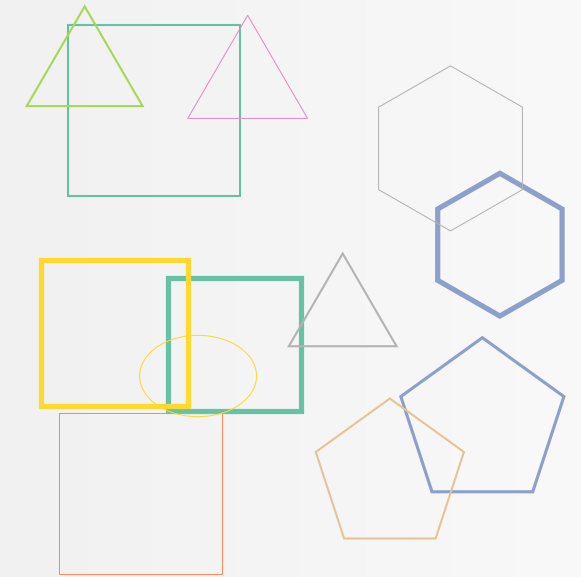[{"shape": "square", "thickness": 1, "radius": 0.74, "center": [0.265, 0.807]}, {"shape": "square", "thickness": 2.5, "radius": 0.57, "center": [0.403, 0.403]}, {"shape": "square", "thickness": 0.5, "radius": 0.7, "center": [0.242, 0.145]}, {"shape": "pentagon", "thickness": 1.5, "radius": 0.74, "center": [0.83, 0.267]}, {"shape": "hexagon", "thickness": 2.5, "radius": 0.62, "center": [0.86, 0.575]}, {"shape": "triangle", "thickness": 0.5, "radius": 0.6, "center": [0.426, 0.854]}, {"shape": "triangle", "thickness": 1, "radius": 0.58, "center": [0.146, 0.873]}, {"shape": "oval", "thickness": 0.5, "radius": 0.5, "center": [0.341, 0.348]}, {"shape": "square", "thickness": 2.5, "radius": 0.63, "center": [0.197, 0.422]}, {"shape": "pentagon", "thickness": 1, "radius": 0.67, "center": [0.671, 0.175]}, {"shape": "hexagon", "thickness": 0.5, "radius": 0.71, "center": [0.775, 0.742]}, {"shape": "triangle", "thickness": 1, "radius": 0.54, "center": [0.59, 0.453]}]